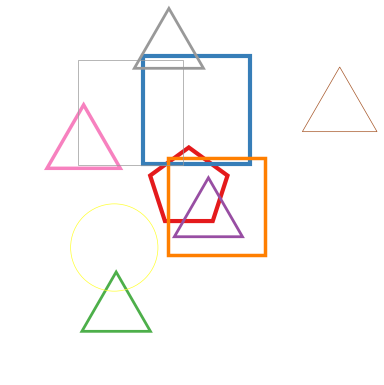[{"shape": "pentagon", "thickness": 3, "radius": 0.53, "center": [0.49, 0.511]}, {"shape": "square", "thickness": 3, "radius": 0.7, "center": [0.51, 0.714]}, {"shape": "triangle", "thickness": 2, "radius": 0.51, "center": [0.302, 0.191]}, {"shape": "triangle", "thickness": 2, "radius": 0.51, "center": [0.541, 0.436]}, {"shape": "square", "thickness": 2.5, "radius": 0.63, "center": [0.563, 0.463]}, {"shape": "circle", "thickness": 0.5, "radius": 0.57, "center": [0.297, 0.357]}, {"shape": "triangle", "thickness": 0.5, "radius": 0.56, "center": [0.882, 0.714]}, {"shape": "triangle", "thickness": 2.5, "radius": 0.55, "center": [0.217, 0.618]}, {"shape": "square", "thickness": 0.5, "radius": 0.68, "center": [0.339, 0.708]}, {"shape": "triangle", "thickness": 2, "radius": 0.52, "center": [0.439, 0.874]}]